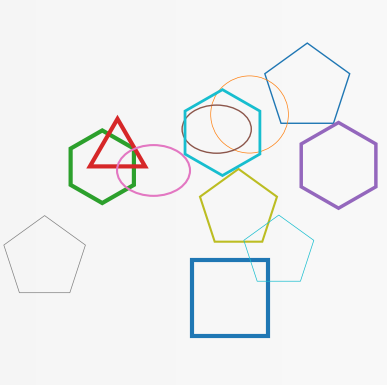[{"shape": "pentagon", "thickness": 1, "radius": 0.58, "center": [0.793, 0.773]}, {"shape": "square", "thickness": 3, "radius": 0.49, "center": [0.593, 0.226]}, {"shape": "circle", "thickness": 0.5, "radius": 0.5, "center": [0.644, 0.703]}, {"shape": "hexagon", "thickness": 3, "radius": 0.47, "center": [0.264, 0.567]}, {"shape": "triangle", "thickness": 3, "radius": 0.41, "center": [0.303, 0.609]}, {"shape": "hexagon", "thickness": 2.5, "radius": 0.56, "center": [0.874, 0.57]}, {"shape": "oval", "thickness": 1, "radius": 0.45, "center": [0.559, 0.665]}, {"shape": "oval", "thickness": 1.5, "radius": 0.47, "center": [0.396, 0.557]}, {"shape": "pentagon", "thickness": 0.5, "radius": 0.55, "center": [0.115, 0.329]}, {"shape": "pentagon", "thickness": 1.5, "radius": 0.52, "center": [0.615, 0.457]}, {"shape": "hexagon", "thickness": 2, "radius": 0.56, "center": [0.574, 0.656]}, {"shape": "pentagon", "thickness": 0.5, "radius": 0.47, "center": [0.719, 0.346]}]